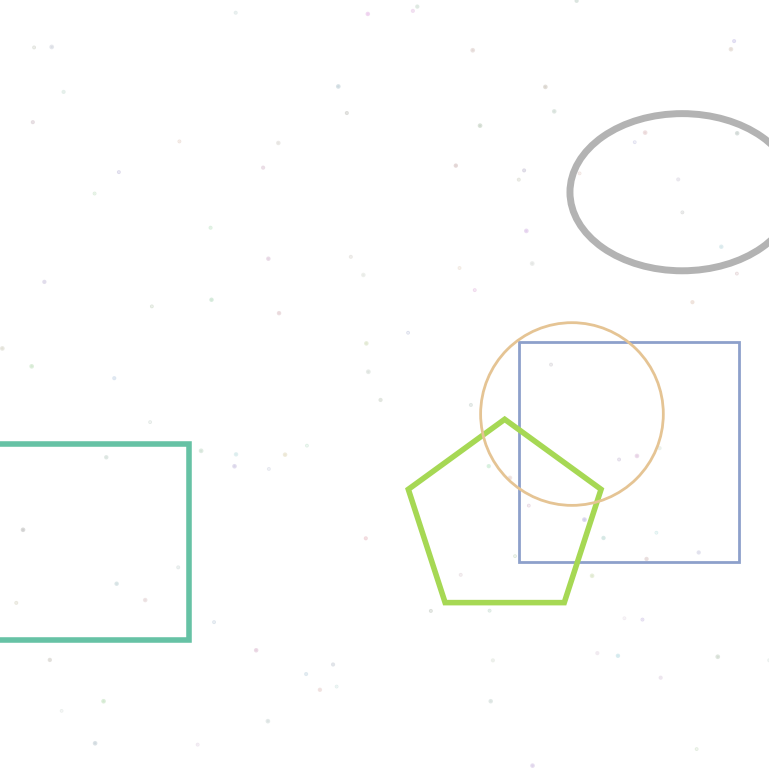[{"shape": "square", "thickness": 2, "radius": 0.63, "center": [0.118, 0.296]}, {"shape": "square", "thickness": 1, "radius": 0.71, "center": [0.817, 0.413]}, {"shape": "pentagon", "thickness": 2, "radius": 0.66, "center": [0.655, 0.324]}, {"shape": "circle", "thickness": 1, "radius": 0.59, "center": [0.743, 0.462]}, {"shape": "oval", "thickness": 2.5, "radius": 0.73, "center": [0.886, 0.75]}]